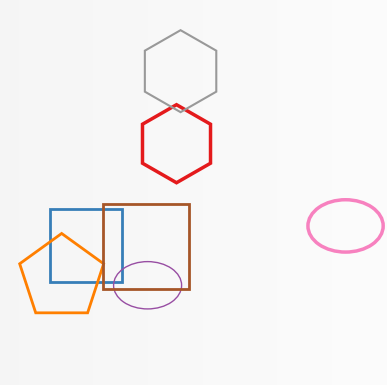[{"shape": "hexagon", "thickness": 2.5, "radius": 0.51, "center": [0.455, 0.627]}, {"shape": "square", "thickness": 2, "radius": 0.47, "center": [0.221, 0.362]}, {"shape": "oval", "thickness": 1, "radius": 0.44, "center": [0.381, 0.259]}, {"shape": "pentagon", "thickness": 2, "radius": 0.57, "center": [0.159, 0.28]}, {"shape": "square", "thickness": 2, "radius": 0.55, "center": [0.377, 0.36]}, {"shape": "oval", "thickness": 2.5, "radius": 0.49, "center": [0.892, 0.413]}, {"shape": "hexagon", "thickness": 1.5, "radius": 0.53, "center": [0.466, 0.815]}]